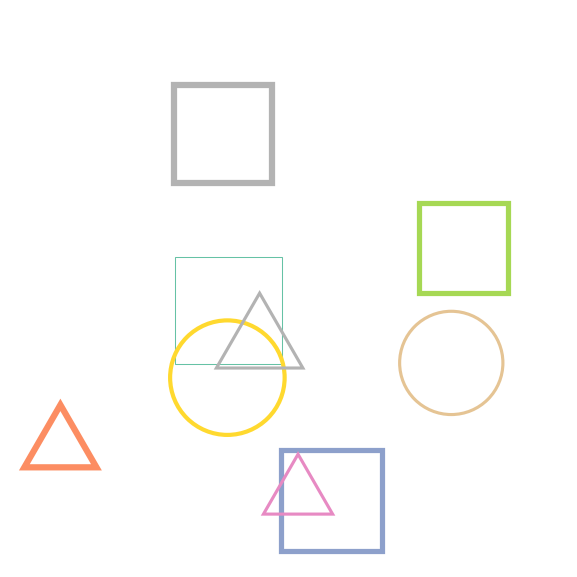[{"shape": "square", "thickness": 0.5, "radius": 0.46, "center": [0.396, 0.462]}, {"shape": "triangle", "thickness": 3, "radius": 0.36, "center": [0.105, 0.226]}, {"shape": "square", "thickness": 2.5, "radius": 0.44, "center": [0.574, 0.132]}, {"shape": "triangle", "thickness": 1.5, "radius": 0.35, "center": [0.516, 0.143]}, {"shape": "square", "thickness": 2.5, "radius": 0.39, "center": [0.803, 0.57]}, {"shape": "circle", "thickness": 2, "radius": 0.5, "center": [0.394, 0.345]}, {"shape": "circle", "thickness": 1.5, "radius": 0.45, "center": [0.781, 0.371]}, {"shape": "square", "thickness": 3, "radius": 0.42, "center": [0.386, 0.767]}, {"shape": "triangle", "thickness": 1.5, "radius": 0.43, "center": [0.45, 0.405]}]